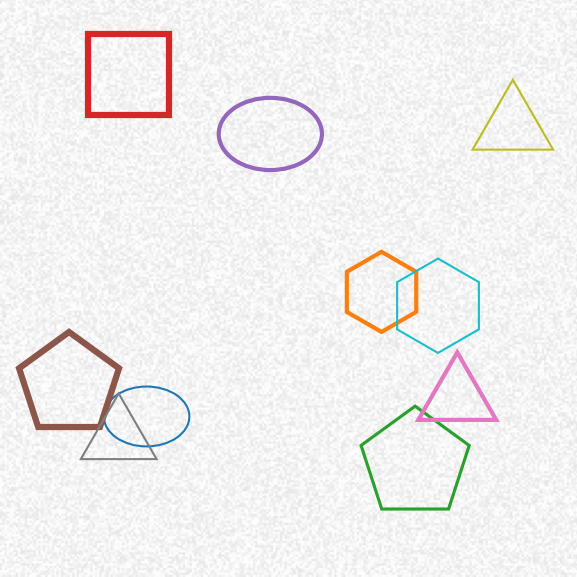[{"shape": "oval", "thickness": 1, "radius": 0.37, "center": [0.254, 0.278]}, {"shape": "hexagon", "thickness": 2, "radius": 0.35, "center": [0.661, 0.494]}, {"shape": "pentagon", "thickness": 1.5, "radius": 0.49, "center": [0.719, 0.197]}, {"shape": "square", "thickness": 3, "radius": 0.35, "center": [0.222, 0.871]}, {"shape": "oval", "thickness": 2, "radius": 0.45, "center": [0.468, 0.767]}, {"shape": "pentagon", "thickness": 3, "radius": 0.45, "center": [0.12, 0.333]}, {"shape": "triangle", "thickness": 2, "radius": 0.39, "center": [0.792, 0.311]}, {"shape": "triangle", "thickness": 1, "radius": 0.38, "center": [0.206, 0.242]}, {"shape": "triangle", "thickness": 1, "radius": 0.4, "center": [0.888, 0.78]}, {"shape": "hexagon", "thickness": 1, "radius": 0.41, "center": [0.758, 0.47]}]